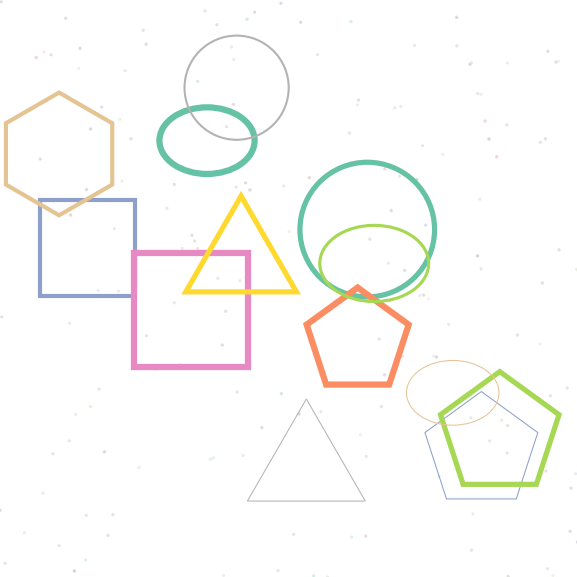[{"shape": "oval", "thickness": 3, "radius": 0.41, "center": [0.358, 0.756]}, {"shape": "circle", "thickness": 2.5, "radius": 0.58, "center": [0.636, 0.602]}, {"shape": "pentagon", "thickness": 3, "radius": 0.46, "center": [0.619, 0.408]}, {"shape": "square", "thickness": 2, "radius": 0.41, "center": [0.152, 0.57]}, {"shape": "pentagon", "thickness": 0.5, "radius": 0.51, "center": [0.834, 0.218]}, {"shape": "square", "thickness": 3, "radius": 0.49, "center": [0.331, 0.462]}, {"shape": "pentagon", "thickness": 2.5, "radius": 0.54, "center": [0.865, 0.248]}, {"shape": "oval", "thickness": 1.5, "radius": 0.47, "center": [0.648, 0.543]}, {"shape": "triangle", "thickness": 2.5, "radius": 0.55, "center": [0.417, 0.549]}, {"shape": "hexagon", "thickness": 2, "radius": 0.53, "center": [0.102, 0.733]}, {"shape": "oval", "thickness": 0.5, "radius": 0.4, "center": [0.784, 0.319]}, {"shape": "circle", "thickness": 1, "radius": 0.45, "center": [0.41, 0.847]}, {"shape": "triangle", "thickness": 0.5, "radius": 0.59, "center": [0.53, 0.19]}]